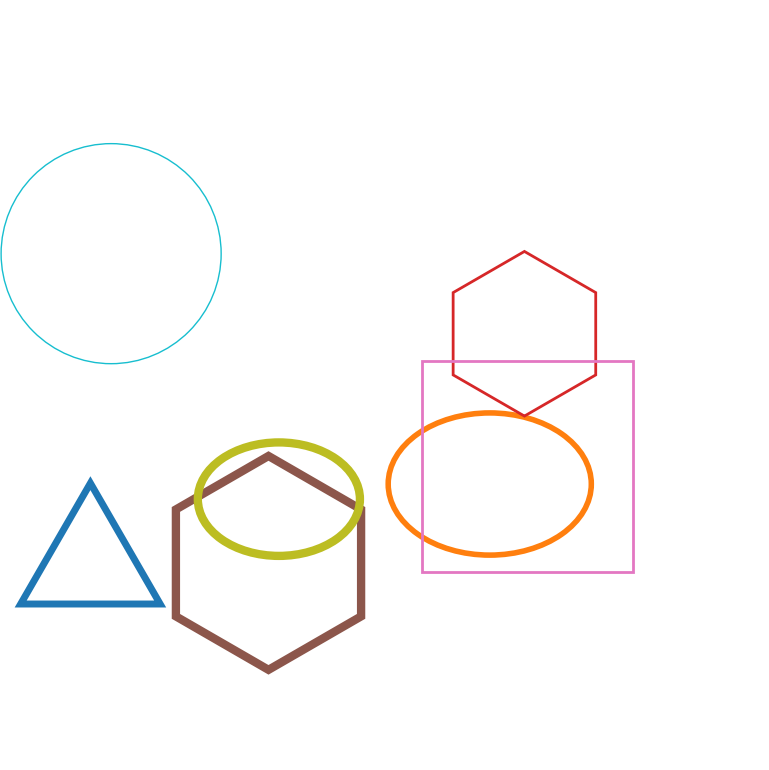[{"shape": "triangle", "thickness": 2.5, "radius": 0.52, "center": [0.117, 0.268]}, {"shape": "oval", "thickness": 2, "radius": 0.66, "center": [0.636, 0.371]}, {"shape": "hexagon", "thickness": 1, "radius": 0.53, "center": [0.681, 0.567]}, {"shape": "hexagon", "thickness": 3, "radius": 0.69, "center": [0.349, 0.269]}, {"shape": "square", "thickness": 1, "radius": 0.68, "center": [0.685, 0.394]}, {"shape": "oval", "thickness": 3, "radius": 0.53, "center": [0.362, 0.352]}, {"shape": "circle", "thickness": 0.5, "radius": 0.71, "center": [0.144, 0.671]}]